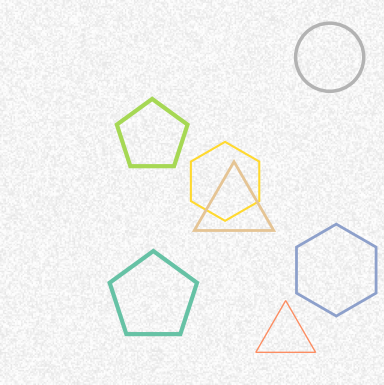[{"shape": "pentagon", "thickness": 3, "radius": 0.6, "center": [0.398, 0.229]}, {"shape": "triangle", "thickness": 1, "radius": 0.45, "center": [0.742, 0.13]}, {"shape": "hexagon", "thickness": 2, "radius": 0.6, "center": [0.873, 0.298]}, {"shape": "pentagon", "thickness": 3, "radius": 0.48, "center": [0.395, 0.646]}, {"shape": "hexagon", "thickness": 1.5, "radius": 0.51, "center": [0.585, 0.529]}, {"shape": "triangle", "thickness": 2, "radius": 0.6, "center": [0.608, 0.461]}, {"shape": "circle", "thickness": 2.5, "radius": 0.44, "center": [0.856, 0.851]}]